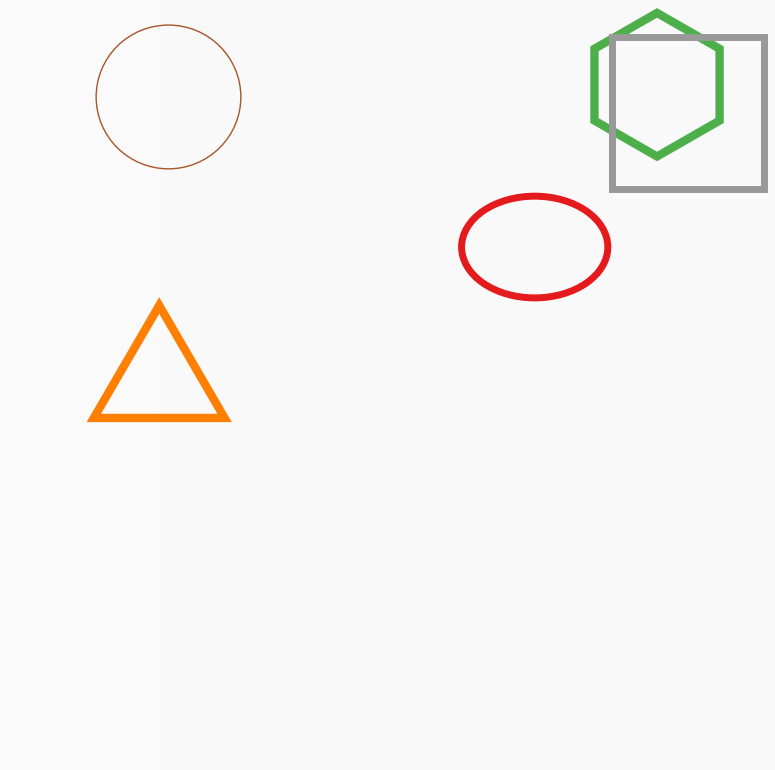[{"shape": "oval", "thickness": 2.5, "radius": 0.47, "center": [0.69, 0.679]}, {"shape": "hexagon", "thickness": 3, "radius": 0.47, "center": [0.848, 0.89]}, {"shape": "triangle", "thickness": 3, "radius": 0.49, "center": [0.205, 0.506]}, {"shape": "circle", "thickness": 0.5, "radius": 0.47, "center": [0.217, 0.874]}, {"shape": "square", "thickness": 2.5, "radius": 0.49, "center": [0.888, 0.853]}]